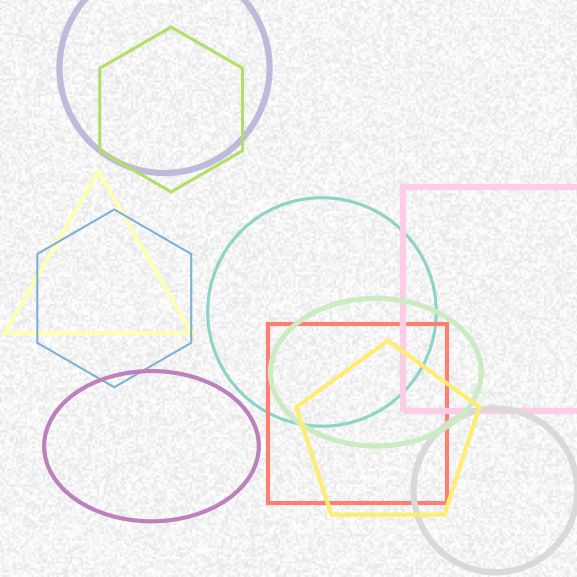[{"shape": "circle", "thickness": 1.5, "radius": 0.99, "center": [0.558, 0.459]}, {"shape": "triangle", "thickness": 2, "radius": 0.93, "center": [0.17, 0.516]}, {"shape": "circle", "thickness": 3, "radius": 0.91, "center": [0.285, 0.881]}, {"shape": "square", "thickness": 2, "radius": 0.78, "center": [0.619, 0.283]}, {"shape": "hexagon", "thickness": 1, "radius": 0.77, "center": [0.198, 0.482]}, {"shape": "hexagon", "thickness": 1.5, "radius": 0.71, "center": [0.296, 0.81]}, {"shape": "square", "thickness": 3, "radius": 0.97, "center": [0.892, 0.482]}, {"shape": "circle", "thickness": 3, "radius": 0.71, "center": [0.858, 0.15]}, {"shape": "oval", "thickness": 2, "radius": 0.93, "center": [0.262, 0.227]}, {"shape": "oval", "thickness": 2.5, "radius": 0.91, "center": [0.651, 0.355]}, {"shape": "pentagon", "thickness": 2, "radius": 0.83, "center": [0.672, 0.243]}]